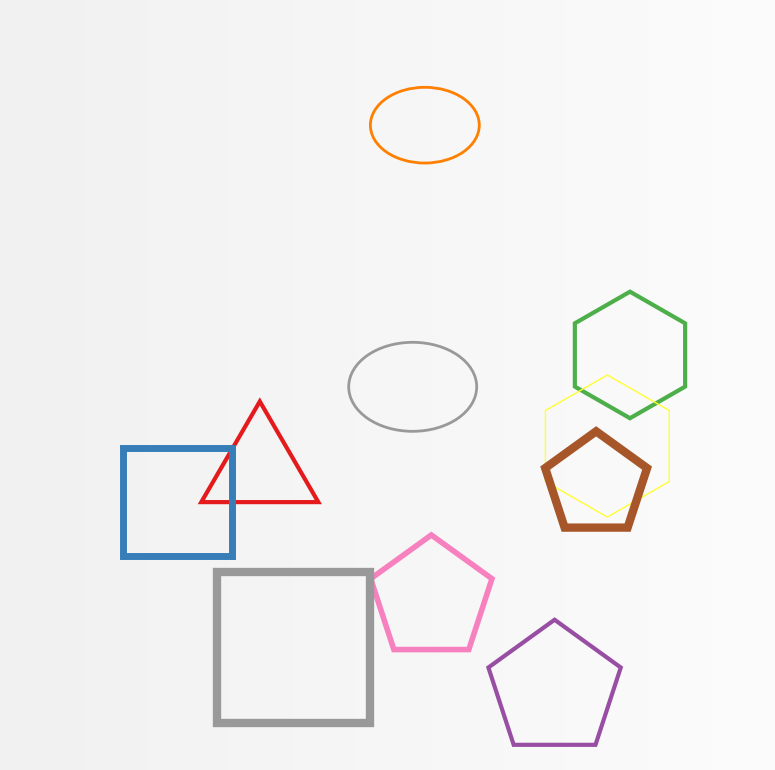[{"shape": "triangle", "thickness": 1.5, "radius": 0.44, "center": [0.335, 0.391]}, {"shape": "square", "thickness": 2.5, "radius": 0.35, "center": [0.229, 0.348]}, {"shape": "hexagon", "thickness": 1.5, "radius": 0.41, "center": [0.813, 0.539]}, {"shape": "pentagon", "thickness": 1.5, "radius": 0.45, "center": [0.716, 0.105]}, {"shape": "oval", "thickness": 1, "radius": 0.35, "center": [0.548, 0.837]}, {"shape": "hexagon", "thickness": 0.5, "radius": 0.46, "center": [0.784, 0.421]}, {"shape": "pentagon", "thickness": 3, "radius": 0.35, "center": [0.769, 0.371]}, {"shape": "pentagon", "thickness": 2, "radius": 0.41, "center": [0.557, 0.223]}, {"shape": "oval", "thickness": 1, "radius": 0.41, "center": [0.533, 0.498]}, {"shape": "square", "thickness": 3, "radius": 0.49, "center": [0.379, 0.159]}]